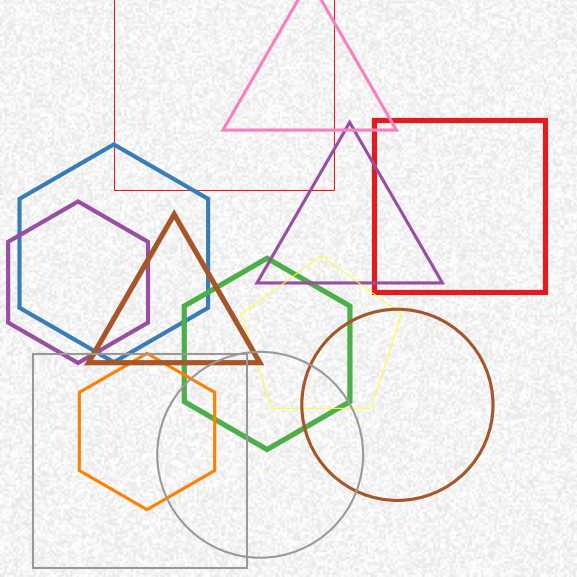[{"shape": "square", "thickness": 0.5, "radius": 0.95, "center": [0.388, 0.86]}, {"shape": "square", "thickness": 2.5, "radius": 0.74, "center": [0.795, 0.642]}, {"shape": "hexagon", "thickness": 2, "radius": 0.94, "center": [0.197, 0.56]}, {"shape": "hexagon", "thickness": 2.5, "radius": 0.83, "center": [0.463, 0.386]}, {"shape": "triangle", "thickness": 1.5, "radius": 0.93, "center": [0.606, 0.602]}, {"shape": "hexagon", "thickness": 2, "radius": 0.7, "center": [0.135, 0.51]}, {"shape": "hexagon", "thickness": 1.5, "radius": 0.68, "center": [0.255, 0.252]}, {"shape": "pentagon", "thickness": 0.5, "radius": 0.73, "center": [0.556, 0.41]}, {"shape": "circle", "thickness": 1.5, "radius": 0.83, "center": [0.688, 0.298]}, {"shape": "triangle", "thickness": 2.5, "radius": 0.86, "center": [0.302, 0.457]}, {"shape": "triangle", "thickness": 1.5, "radius": 0.87, "center": [0.536, 0.861]}, {"shape": "square", "thickness": 1, "radius": 0.93, "center": [0.243, 0.201]}, {"shape": "circle", "thickness": 1, "radius": 0.89, "center": [0.451, 0.212]}]